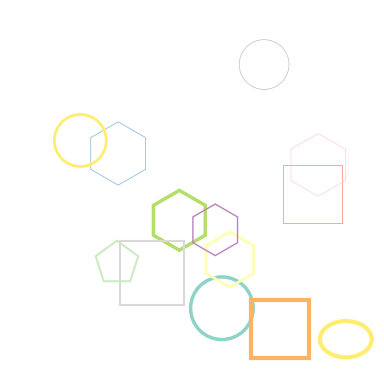[{"shape": "circle", "thickness": 2.5, "radius": 0.41, "center": [0.576, 0.199]}, {"shape": "hexagon", "thickness": 2, "radius": 0.36, "center": [0.597, 0.326]}, {"shape": "circle", "thickness": 0.5, "radius": 0.32, "center": [0.686, 0.832]}, {"shape": "square", "thickness": 0.5, "radius": 0.38, "center": [0.812, 0.496]}, {"shape": "hexagon", "thickness": 0.5, "radius": 0.41, "center": [0.307, 0.601]}, {"shape": "square", "thickness": 3, "radius": 0.38, "center": [0.726, 0.144]}, {"shape": "hexagon", "thickness": 2.5, "radius": 0.39, "center": [0.466, 0.428]}, {"shape": "hexagon", "thickness": 0.5, "radius": 0.41, "center": [0.826, 0.572]}, {"shape": "square", "thickness": 1.5, "radius": 0.42, "center": [0.395, 0.292]}, {"shape": "hexagon", "thickness": 1, "radius": 0.33, "center": [0.559, 0.403]}, {"shape": "pentagon", "thickness": 1.5, "radius": 0.29, "center": [0.304, 0.317]}, {"shape": "circle", "thickness": 2, "radius": 0.34, "center": [0.209, 0.635]}, {"shape": "oval", "thickness": 3, "radius": 0.34, "center": [0.898, 0.119]}]